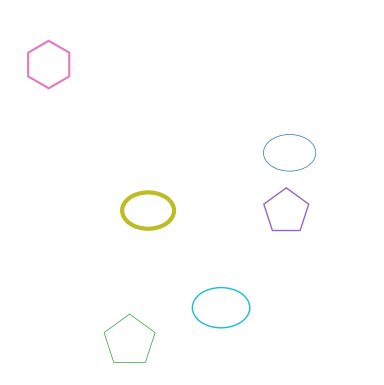[{"shape": "oval", "thickness": 0.5, "radius": 0.34, "center": [0.752, 0.603]}, {"shape": "pentagon", "thickness": 0.5, "radius": 0.35, "center": [0.337, 0.115]}, {"shape": "pentagon", "thickness": 1, "radius": 0.31, "center": [0.744, 0.451]}, {"shape": "hexagon", "thickness": 1.5, "radius": 0.31, "center": [0.127, 0.832]}, {"shape": "oval", "thickness": 3, "radius": 0.34, "center": [0.385, 0.453]}, {"shape": "oval", "thickness": 1, "radius": 0.37, "center": [0.574, 0.201]}]